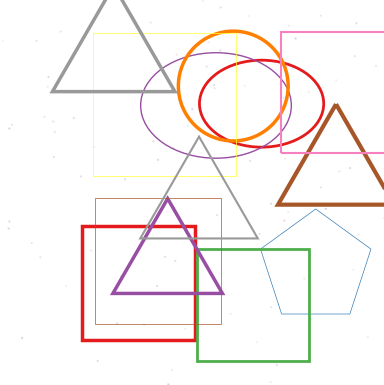[{"shape": "square", "thickness": 2.5, "radius": 0.74, "center": [0.359, 0.265]}, {"shape": "oval", "thickness": 2, "radius": 0.81, "center": [0.679, 0.731]}, {"shape": "pentagon", "thickness": 0.5, "radius": 0.75, "center": [0.82, 0.306]}, {"shape": "square", "thickness": 2, "radius": 0.73, "center": [0.657, 0.208]}, {"shape": "oval", "thickness": 1, "radius": 0.98, "center": [0.561, 0.726]}, {"shape": "triangle", "thickness": 2.5, "radius": 0.82, "center": [0.435, 0.32]}, {"shape": "circle", "thickness": 2.5, "radius": 0.71, "center": [0.606, 0.777]}, {"shape": "square", "thickness": 0.5, "radius": 0.93, "center": [0.427, 0.728]}, {"shape": "square", "thickness": 0.5, "radius": 0.82, "center": [0.41, 0.322]}, {"shape": "triangle", "thickness": 3, "radius": 0.87, "center": [0.873, 0.555]}, {"shape": "square", "thickness": 1.5, "radius": 0.78, "center": [0.888, 0.759]}, {"shape": "triangle", "thickness": 1.5, "radius": 0.88, "center": [0.517, 0.469]}, {"shape": "triangle", "thickness": 2.5, "radius": 0.92, "center": [0.295, 0.854]}]